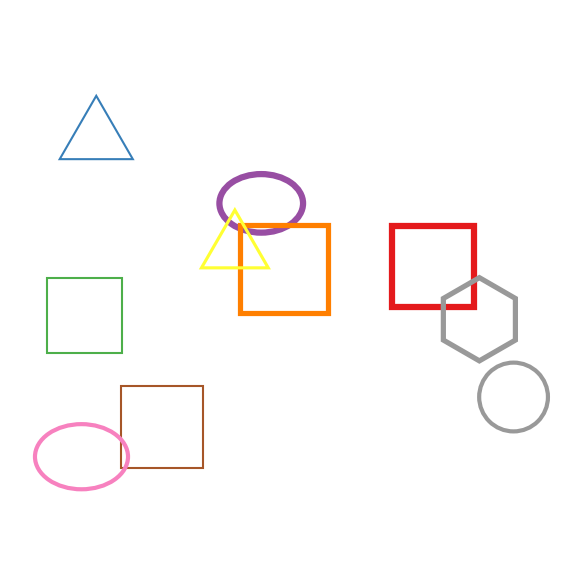[{"shape": "square", "thickness": 3, "radius": 0.35, "center": [0.75, 0.538]}, {"shape": "triangle", "thickness": 1, "radius": 0.37, "center": [0.167, 0.76]}, {"shape": "square", "thickness": 1, "radius": 0.33, "center": [0.147, 0.453]}, {"shape": "oval", "thickness": 3, "radius": 0.36, "center": [0.452, 0.647]}, {"shape": "square", "thickness": 2.5, "radius": 0.38, "center": [0.491, 0.533]}, {"shape": "triangle", "thickness": 1.5, "radius": 0.33, "center": [0.407, 0.569]}, {"shape": "square", "thickness": 1, "radius": 0.36, "center": [0.28, 0.26]}, {"shape": "oval", "thickness": 2, "radius": 0.4, "center": [0.141, 0.208]}, {"shape": "circle", "thickness": 2, "radius": 0.3, "center": [0.889, 0.312]}, {"shape": "hexagon", "thickness": 2.5, "radius": 0.36, "center": [0.83, 0.446]}]